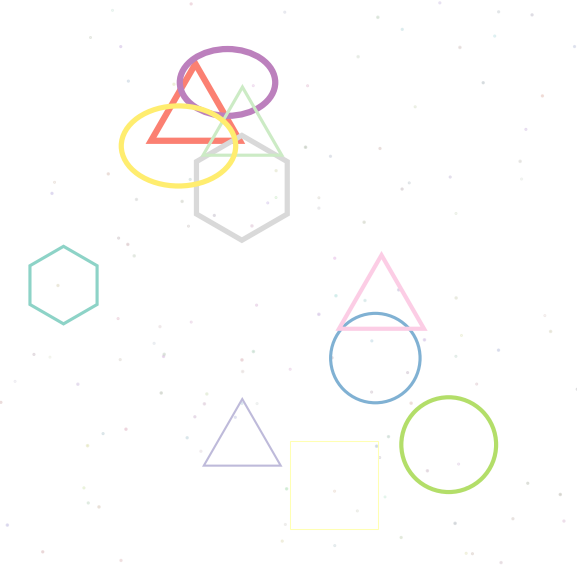[{"shape": "hexagon", "thickness": 1.5, "radius": 0.34, "center": [0.11, 0.505]}, {"shape": "square", "thickness": 0.5, "radius": 0.38, "center": [0.579, 0.16]}, {"shape": "triangle", "thickness": 1, "radius": 0.38, "center": [0.42, 0.231]}, {"shape": "triangle", "thickness": 3, "radius": 0.44, "center": [0.338, 0.8]}, {"shape": "circle", "thickness": 1.5, "radius": 0.39, "center": [0.65, 0.379]}, {"shape": "circle", "thickness": 2, "radius": 0.41, "center": [0.777, 0.229]}, {"shape": "triangle", "thickness": 2, "radius": 0.42, "center": [0.661, 0.472]}, {"shape": "hexagon", "thickness": 2.5, "radius": 0.45, "center": [0.419, 0.674]}, {"shape": "oval", "thickness": 3, "radius": 0.41, "center": [0.394, 0.856]}, {"shape": "triangle", "thickness": 1.5, "radius": 0.39, "center": [0.42, 0.77]}, {"shape": "oval", "thickness": 2.5, "radius": 0.5, "center": [0.309, 0.746]}]